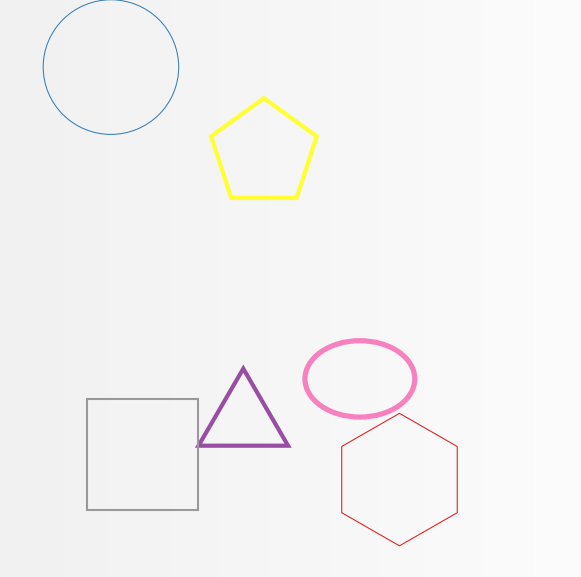[{"shape": "hexagon", "thickness": 0.5, "radius": 0.57, "center": [0.687, 0.169]}, {"shape": "circle", "thickness": 0.5, "radius": 0.58, "center": [0.191, 0.883]}, {"shape": "triangle", "thickness": 2, "radius": 0.44, "center": [0.419, 0.272]}, {"shape": "pentagon", "thickness": 2, "radius": 0.48, "center": [0.454, 0.734]}, {"shape": "oval", "thickness": 2.5, "radius": 0.47, "center": [0.619, 0.343]}, {"shape": "square", "thickness": 1, "radius": 0.48, "center": [0.245, 0.212]}]